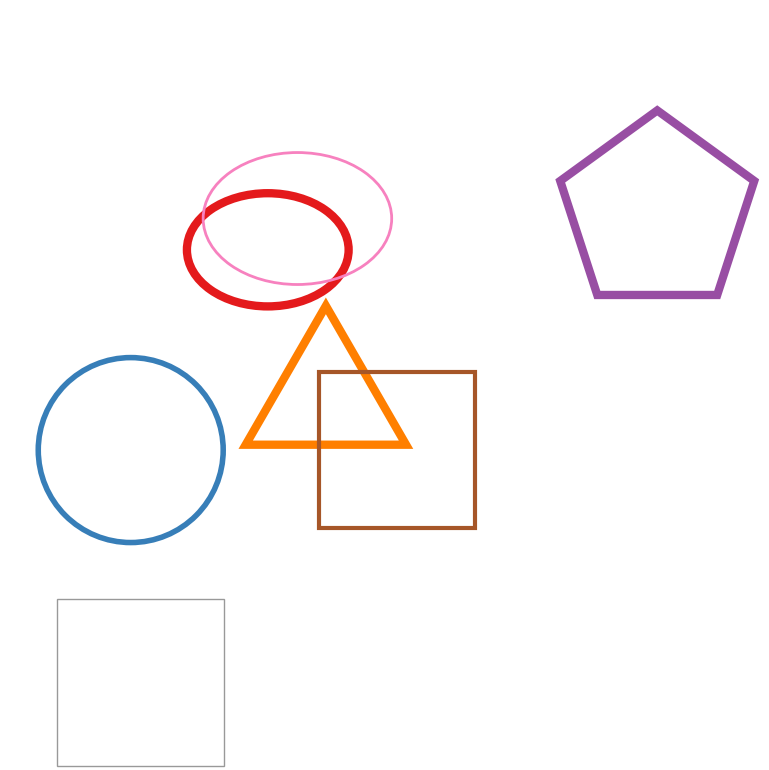[{"shape": "oval", "thickness": 3, "radius": 0.53, "center": [0.348, 0.676]}, {"shape": "circle", "thickness": 2, "radius": 0.6, "center": [0.17, 0.415]}, {"shape": "pentagon", "thickness": 3, "radius": 0.66, "center": [0.854, 0.724]}, {"shape": "triangle", "thickness": 3, "radius": 0.6, "center": [0.423, 0.483]}, {"shape": "square", "thickness": 1.5, "radius": 0.5, "center": [0.516, 0.416]}, {"shape": "oval", "thickness": 1, "radius": 0.61, "center": [0.386, 0.716]}, {"shape": "square", "thickness": 0.5, "radius": 0.54, "center": [0.183, 0.113]}]